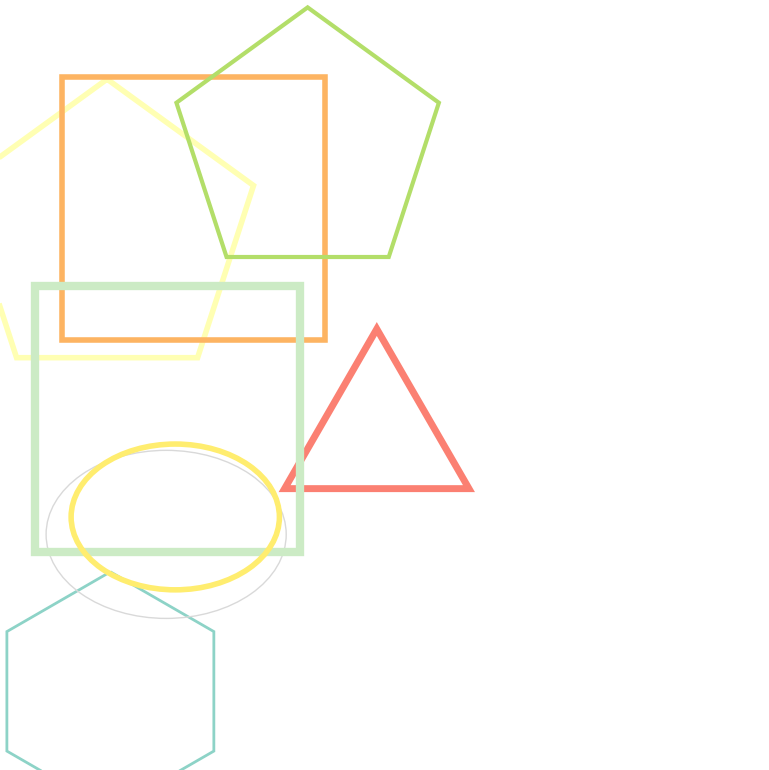[{"shape": "hexagon", "thickness": 1, "radius": 0.78, "center": [0.143, 0.102]}, {"shape": "pentagon", "thickness": 2, "radius": 1.0, "center": [0.139, 0.697]}, {"shape": "triangle", "thickness": 2.5, "radius": 0.69, "center": [0.489, 0.435]}, {"shape": "square", "thickness": 2, "radius": 0.85, "center": [0.252, 0.729]}, {"shape": "pentagon", "thickness": 1.5, "radius": 0.9, "center": [0.4, 0.811]}, {"shape": "oval", "thickness": 0.5, "radius": 0.78, "center": [0.216, 0.306]}, {"shape": "square", "thickness": 3, "radius": 0.86, "center": [0.218, 0.456]}, {"shape": "oval", "thickness": 2, "radius": 0.68, "center": [0.228, 0.329]}]